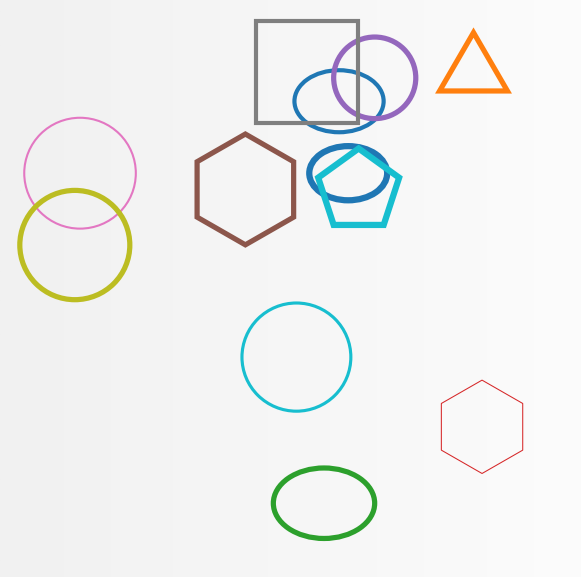[{"shape": "oval", "thickness": 3, "radius": 0.33, "center": [0.599, 0.699]}, {"shape": "oval", "thickness": 2, "radius": 0.38, "center": [0.583, 0.824]}, {"shape": "triangle", "thickness": 2.5, "radius": 0.34, "center": [0.815, 0.875]}, {"shape": "oval", "thickness": 2.5, "radius": 0.44, "center": [0.557, 0.128]}, {"shape": "hexagon", "thickness": 0.5, "radius": 0.4, "center": [0.829, 0.26]}, {"shape": "circle", "thickness": 2.5, "radius": 0.35, "center": [0.645, 0.864]}, {"shape": "hexagon", "thickness": 2.5, "radius": 0.48, "center": [0.422, 0.671]}, {"shape": "circle", "thickness": 1, "radius": 0.48, "center": [0.138, 0.699]}, {"shape": "square", "thickness": 2, "radius": 0.44, "center": [0.528, 0.874]}, {"shape": "circle", "thickness": 2.5, "radius": 0.47, "center": [0.129, 0.575]}, {"shape": "circle", "thickness": 1.5, "radius": 0.47, "center": [0.51, 0.381]}, {"shape": "pentagon", "thickness": 3, "radius": 0.37, "center": [0.617, 0.669]}]